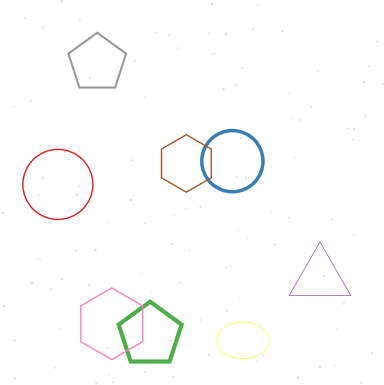[{"shape": "circle", "thickness": 1, "radius": 0.45, "center": [0.15, 0.521]}, {"shape": "circle", "thickness": 2.5, "radius": 0.4, "center": [0.604, 0.581]}, {"shape": "pentagon", "thickness": 3, "radius": 0.43, "center": [0.39, 0.13]}, {"shape": "triangle", "thickness": 0.5, "radius": 0.46, "center": [0.831, 0.279]}, {"shape": "oval", "thickness": 0.5, "radius": 0.34, "center": [0.631, 0.116]}, {"shape": "hexagon", "thickness": 1, "radius": 0.37, "center": [0.484, 0.575]}, {"shape": "hexagon", "thickness": 1, "radius": 0.46, "center": [0.29, 0.159]}, {"shape": "pentagon", "thickness": 1.5, "radius": 0.39, "center": [0.253, 0.836]}]